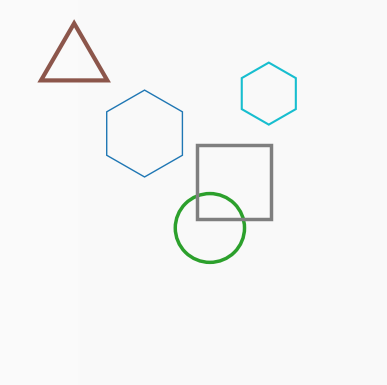[{"shape": "hexagon", "thickness": 1, "radius": 0.56, "center": [0.373, 0.653]}, {"shape": "circle", "thickness": 2.5, "radius": 0.45, "center": [0.542, 0.408]}, {"shape": "triangle", "thickness": 3, "radius": 0.49, "center": [0.191, 0.841]}, {"shape": "square", "thickness": 2.5, "radius": 0.48, "center": [0.604, 0.527]}, {"shape": "hexagon", "thickness": 1.5, "radius": 0.4, "center": [0.694, 0.757]}]